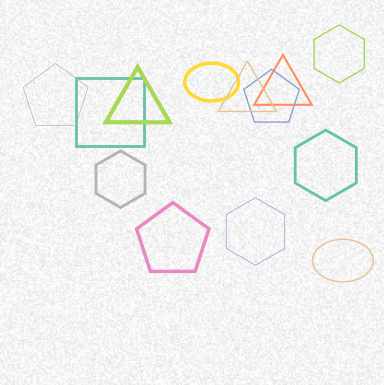[{"shape": "hexagon", "thickness": 2, "radius": 0.46, "center": [0.846, 0.571]}, {"shape": "square", "thickness": 2, "radius": 0.44, "center": [0.286, 0.708]}, {"shape": "triangle", "thickness": 1.5, "radius": 0.43, "center": [0.735, 0.771]}, {"shape": "hexagon", "thickness": 0.5, "radius": 0.44, "center": [0.664, 0.399]}, {"shape": "pentagon", "thickness": 1, "radius": 0.38, "center": [0.705, 0.744]}, {"shape": "pentagon", "thickness": 2.5, "radius": 0.49, "center": [0.449, 0.375]}, {"shape": "triangle", "thickness": 3, "radius": 0.48, "center": [0.358, 0.73]}, {"shape": "hexagon", "thickness": 1, "radius": 0.38, "center": [0.881, 0.86]}, {"shape": "oval", "thickness": 2.5, "radius": 0.35, "center": [0.55, 0.787]}, {"shape": "triangle", "thickness": 1, "radius": 0.44, "center": [0.643, 0.754]}, {"shape": "oval", "thickness": 1, "radius": 0.4, "center": [0.891, 0.323]}, {"shape": "hexagon", "thickness": 2, "radius": 0.37, "center": [0.313, 0.535]}, {"shape": "pentagon", "thickness": 0.5, "radius": 0.44, "center": [0.145, 0.746]}]